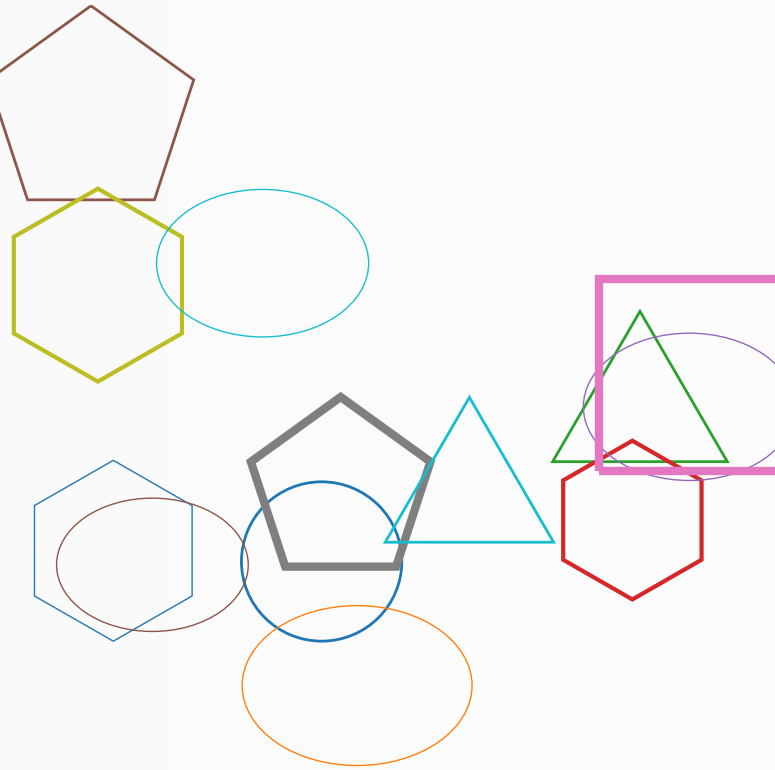[{"shape": "hexagon", "thickness": 0.5, "radius": 0.59, "center": [0.146, 0.285]}, {"shape": "circle", "thickness": 1, "radius": 0.52, "center": [0.415, 0.271]}, {"shape": "oval", "thickness": 0.5, "radius": 0.74, "center": [0.461, 0.11]}, {"shape": "triangle", "thickness": 1, "radius": 0.65, "center": [0.826, 0.465]}, {"shape": "hexagon", "thickness": 1.5, "radius": 0.52, "center": [0.816, 0.325]}, {"shape": "oval", "thickness": 0.5, "radius": 0.68, "center": [0.889, 0.472]}, {"shape": "pentagon", "thickness": 1, "radius": 0.7, "center": [0.117, 0.853]}, {"shape": "oval", "thickness": 0.5, "radius": 0.62, "center": [0.197, 0.267]}, {"shape": "square", "thickness": 3, "radius": 0.62, "center": [0.898, 0.513]}, {"shape": "pentagon", "thickness": 3, "radius": 0.61, "center": [0.44, 0.363]}, {"shape": "hexagon", "thickness": 1.5, "radius": 0.63, "center": [0.126, 0.63]}, {"shape": "oval", "thickness": 0.5, "radius": 0.68, "center": [0.339, 0.658]}, {"shape": "triangle", "thickness": 1, "radius": 0.63, "center": [0.606, 0.359]}]